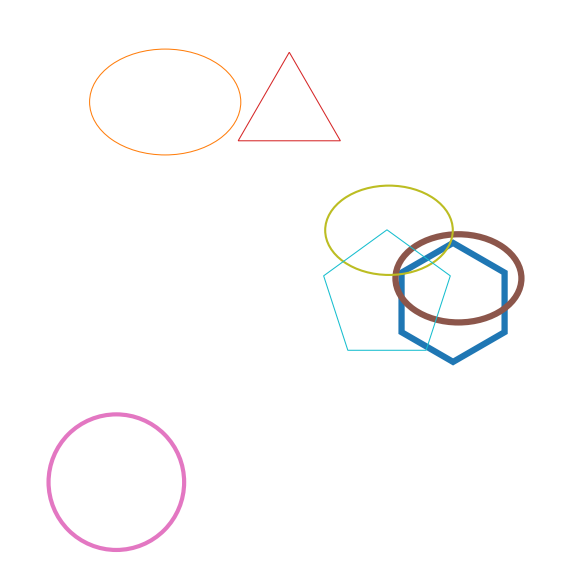[{"shape": "hexagon", "thickness": 3, "radius": 0.52, "center": [0.785, 0.475]}, {"shape": "oval", "thickness": 0.5, "radius": 0.65, "center": [0.286, 0.822]}, {"shape": "triangle", "thickness": 0.5, "radius": 0.51, "center": [0.501, 0.806]}, {"shape": "oval", "thickness": 3, "radius": 0.55, "center": [0.794, 0.517]}, {"shape": "circle", "thickness": 2, "radius": 0.59, "center": [0.201, 0.164]}, {"shape": "oval", "thickness": 1, "radius": 0.55, "center": [0.674, 0.6]}, {"shape": "pentagon", "thickness": 0.5, "radius": 0.58, "center": [0.67, 0.486]}]